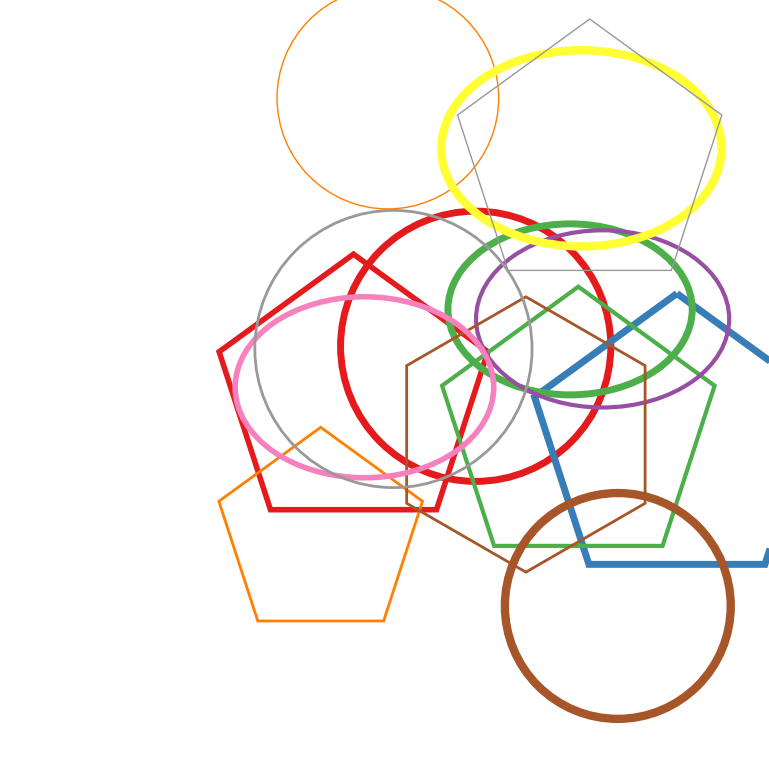[{"shape": "pentagon", "thickness": 2, "radius": 0.92, "center": [0.459, 0.486]}, {"shape": "circle", "thickness": 2.5, "radius": 0.88, "center": [0.618, 0.55]}, {"shape": "pentagon", "thickness": 2.5, "radius": 0.97, "center": [0.879, 0.424]}, {"shape": "oval", "thickness": 2.5, "radius": 0.79, "center": [0.74, 0.598]}, {"shape": "pentagon", "thickness": 1.5, "radius": 0.93, "center": [0.751, 0.442]}, {"shape": "oval", "thickness": 1.5, "radius": 0.82, "center": [0.783, 0.586]}, {"shape": "circle", "thickness": 0.5, "radius": 0.72, "center": [0.504, 0.873]}, {"shape": "pentagon", "thickness": 1, "radius": 0.7, "center": [0.417, 0.306]}, {"shape": "oval", "thickness": 3, "radius": 0.91, "center": [0.755, 0.807]}, {"shape": "circle", "thickness": 3, "radius": 0.73, "center": [0.802, 0.213]}, {"shape": "hexagon", "thickness": 1, "radius": 0.89, "center": [0.683, 0.436]}, {"shape": "oval", "thickness": 2, "radius": 0.84, "center": [0.473, 0.497]}, {"shape": "circle", "thickness": 1, "radius": 0.9, "center": [0.511, 0.547]}, {"shape": "pentagon", "thickness": 0.5, "radius": 0.9, "center": [0.766, 0.795]}]